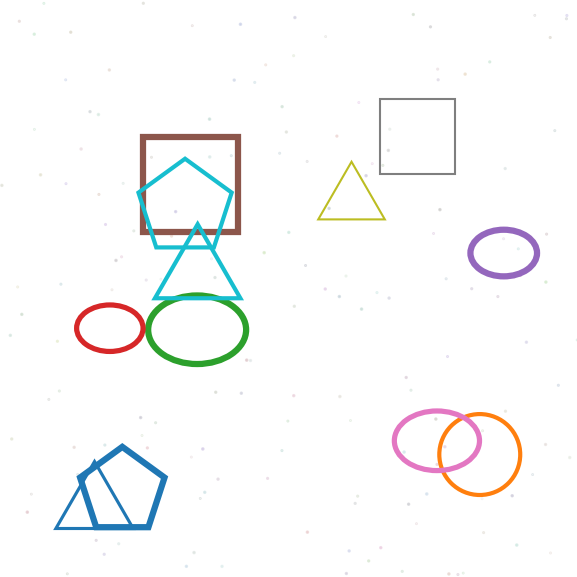[{"shape": "pentagon", "thickness": 3, "radius": 0.38, "center": [0.212, 0.148]}, {"shape": "triangle", "thickness": 1.5, "radius": 0.39, "center": [0.164, 0.123]}, {"shape": "circle", "thickness": 2, "radius": 0.35, "center": [0.831, 0.212]}, {"shape": "oval", "thickness": 3, "radius": 0.42, "center": [0.341, 0.428]}, {"shape": "oval", "thickness": 2.5, "radius": 0.29, "center": [0.19, 0.431]}, {"shape": "oval", "thickness": 3, "radius": 0.29, "center": [0.872, 0.561]}, {"shape": "square", "thickness": 3, "radius": 0.41, "center": [0.33, 0.68]}, {"shape": "oval", "thickness": 2.5, "radius": 0.37, "center": [0.757, 0.236]}, {"shape": "square", "thickness": 1, "radius": 0.33, "center": [0.723, 0.763]}, {"shape": "triangle", "thickness": 1, "radius": 0.33, "center": [0.609, 0.652]}, {"shape": "pentagon", "thickness": 2, "radius": 0.42, "center": [0.32, 0.639]}, {"shape": "triangle", "thickness": 2, "radius": 0.43, "center": [0.342, 0.525]}]